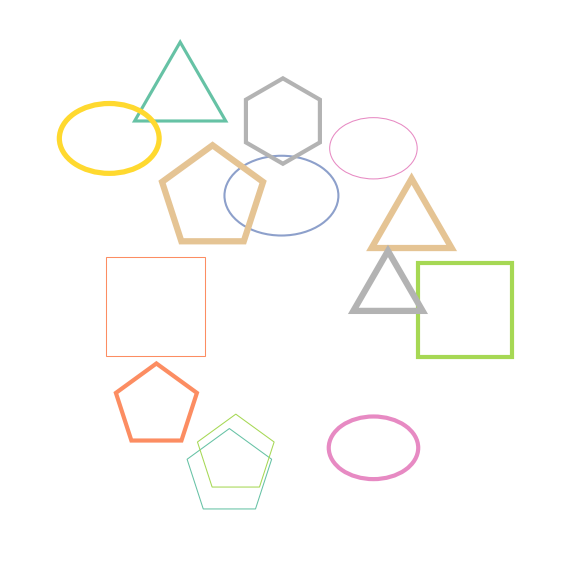[{"shape": "triangle", "thickness": 1.5, "radius": 0.46, "center": [0.312, 0.835]}, {"shape": "pentagon", "thickness": 0.5, "radius": 0.38, "center": [0.397, 0.18]}, {"shape": "square", "thickness": 0.5, "radius": 0.43, "center": [0.269, 0.469]}, {"shape": "pentagon", "thickness": 2, "radius": 0.37, "center": [0.271, 0.296]}, {"shape": "oval", "thickness": 1, "radius": 0.49, "center": [0.487, 0.66]}, {"shape": "oval", "thickness": 2, "radius": 0.39, "center": [0.647, 0.224]}, {"shape": "oval", "thickness": 0.5, "radius": 0.38, "center": [0.647, 0.742]}, {"shape": "square", "thickness": 2, "radius": 0.41, "center": [0.805, 0.462]}, {"shape": "pentagon", "thickness": 0.5, "radius": 0.35, "center": [0.408, 0.212]}, {"shape": "oval", "thickness": 2.5, "radius": 0.43, "center": [0.189, 0.759]}, {"shape": "triangle", "thickness": 3, "radius": 0.4, "center": [0.713, 0.61]}, {"shape": "pentagon", "thickness": 3, "radius": 0.46, "center": [0.368, 0.656]}, {"shape": "triangle", "thickness": 3, "radius": 0.35, "center": [0.672, 0.495]}, {"shape": "hexagon", "thickness": 2, "radius": 0.37, "center": [0.49, 0.79]}]